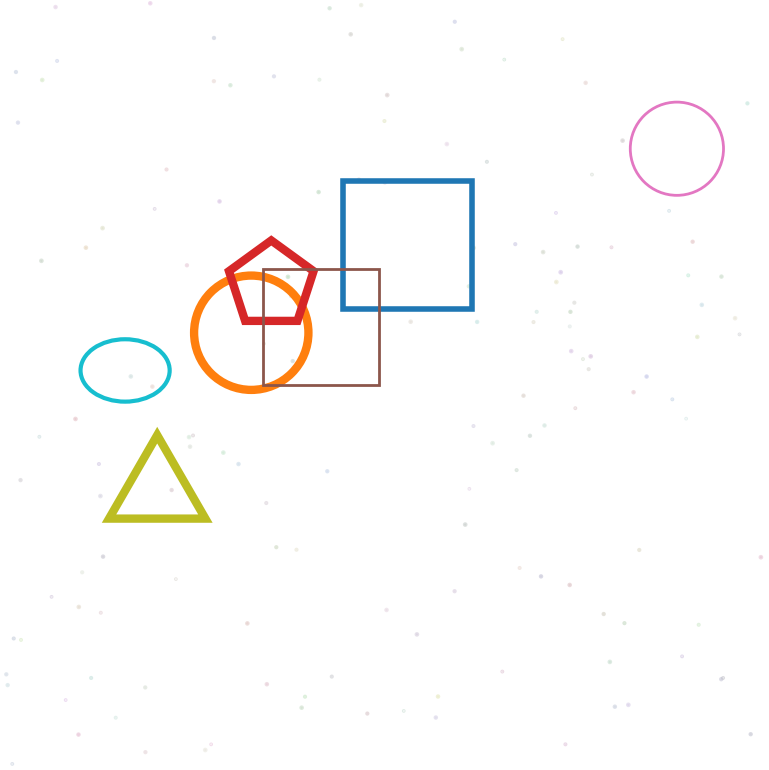[{"shape": "square", "thickness": 2, "radius": 0.42, "center": [0.529, 0.682]}, {"shape": "circle", "thickness": 3, "radius": 0.37, "center": [0.326, 0.568]}, {"shape": "pentagon", "thickness": 3, "radius": 0.29, "center": [0.352, 0.63]}, {"shape": "square", "thickness": 1, "radius": 0.38, "center": [0.417, 0.575]}, {"shape": "circle", "thickness": 1, "radius": 0.3, "center": [0.879, 0.807]}, {"shape": "triangle", "thickness": 3, "radius": 0.36, "center": [0.204, 0.363]}, {"shape": "oval", "thickness": 1.5, "radius": 0.29, "center": [0.162, 0.519]}]